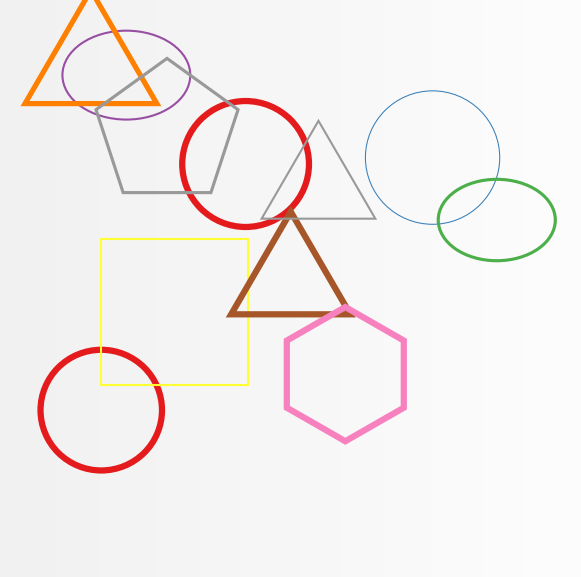[{"shape": "circle", "thickness": 3, "radius": 0.55, "center": [0.423, 0.715]}, {"shape": "circle", "thickness": 3, "radius": 0.52, "center": [0.174, 0.289]}, {"shape": "circle", "thickness": 0.5, "radius": 0.58, "center": [0.744, 0.726]}, {"shape": "oval", "thickness": 1.5, "radius": 0.5, "center": [0.855, 0.618]}, {"shape": "oval", "thickness": 1, "radius": 0.55, "center": [0.217, 0.869]}, {"shape": "triangle", "thickness": 2.5, "radius": 0.65, "center": [0.156, 0.885]}, {"shape": "square", "thickness": 1, "radius": 0.63, "center": [0.3, 0.459]}, {"shape": "triangle", "thickness": 3, "radius": 0.59, "center": [0.5, 0.514]}, {"shape": "hexagon", "thickness": 3, "radius": 0.58, "center": [0.594, 0.351]}, {"shape": "pentagon", "thickness": 1.5, "radius": 0.64, "center": [0.287, 0.77]}, {"shape": "triangle", "thickness": 1, "radius": 0.56, "center": [0.548, 0.677]}]